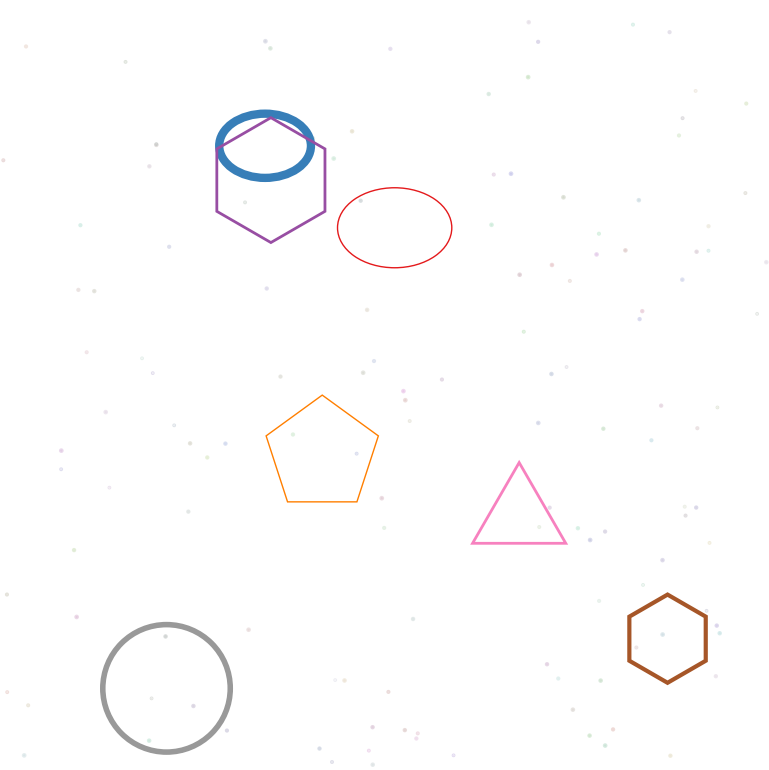[{"shape": "oval", "thickness": 0.5, "radius": 0.37, "center": [0.513, 0.704]}, {"shape": "oval", "thickness": 3, "radius": 0.3, "center": [0.344, 0.811]}, {"shape": "hexagon", "thickness": 1, "radius": 0.41, "center": [0.352, 0.766]}, {"shape": "pentagon", "thickness": 0.5, "radius": 0.38, "center": [0.418, 0.41]}, {"shape": "hexagon", "thickness": 1.5, "radius": 0.29, "center": [0.867, 0.171]}, {"shape": "triangle", "thickness": 1, "radius": 0.35, "center": [0.674, 0.329]}, {"shape": "circle", "thickness": 2, "radius": 0.41, "center": [0.216, 0.106]}]